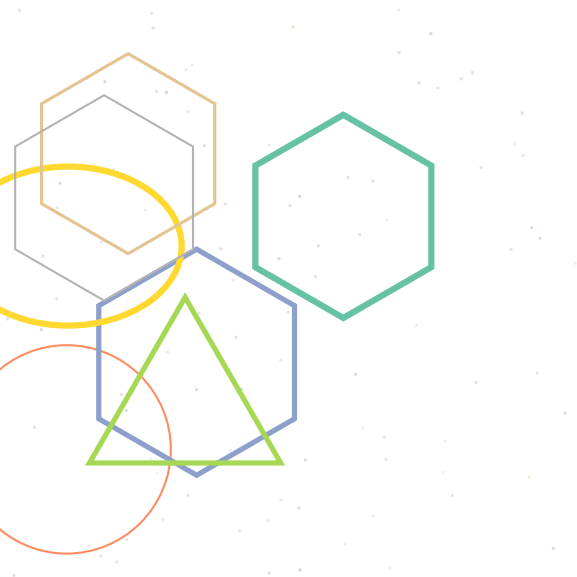[{"shape": "hexagon", "thickness": 3, "radius": 0.88, "center": [0.595, 0.624]}, {"shape": "circle", "thickness": 1, "radius": 0.9, "center": [0.115, 0.221]}, {"shape": "hexagon", "thickness": 2.5, "radius": 0.98, "center": [0.341, 0.372]}, {"shape": "triangle", "thickness": 2.5, "radius": 0.96, "center": [0.321, 0.293]}, {"shape": "oval", "thickness": 3, "radius": 0.98, "center": [0.118, 0.573]}, {"shape": "hexagon", "thickness": 1.5, "radius": 0.87, "center": [0.222, 0.733]}, {"shape": "hexagon", "thickness": 1, "radius": 0.89, "center": [0.18, 0.656]}]